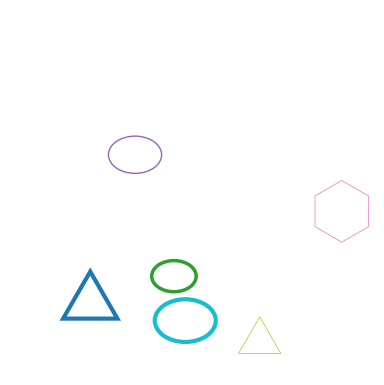[{"shape": "triangle", "thickness": 3, "radius": 0.41, "center": [0.234, 0.213]}, {"shape": "oval", "thickness": 2.5, "radius": 0.29, "center": [0.452, 0.283]}, {"shape": "oval", "thickness": 1, "radius": 0.35, "center": [0.351, 0.598]}, {"shape": "hexagon", "thickness": 0.5, "radius": 0.4, "center": [0.888, 0.451]}, {"shape": "triangle", "thickness": 0.5, "radius": 0.32, "center": [0.675, 0.114]}, {"shape": "oval", "thickness": 3, "radius": 0.4, "center": [0.481, 0.167]}]